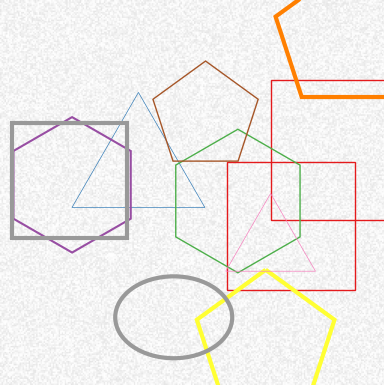[{"shape": "square", "thickness": 1, "radius": 0.91, "center": [0.886, 0.61]}, {"shape": "square", "thickness": 1, "radius": 0.83, "center": [0.756, 0.413]}, {"shape": "triangle", "thickness": 0.5, "radius": 1.0, "center": [0.36, 0.561]}, {"shape": "hexagon", "thickness": 1, "radius": 0.93, "center": [0.618, 0.478]}, {"shape": "hexagon", "thickness": 1.5, "radius": 0.88, "center": [0.187, 0.52]}, {"shape": "pentagon", "thickness": 3, "radius": 0.93, "center": [0.893, 0.899]}, {"shape": "pentagon", "thickness": 3, "radius": 0.94, "center": [0.69, 0.111]}, {"shape": "pentagon", "thickness": 1, "radius": 0.72, "center": [0.534, 0.698]}, {"shape": "triangle", "thickness": 0.5, "radius": 0.67, "center": [0.703, 0.363]}, {"shape": "square", "thickness": 3, "radius": 0.75, "center": [0.18, 0.531]}, {"shape": "oval", "thickness": 3, "radius": 0.76, "center": [0.451, 0.176]}]